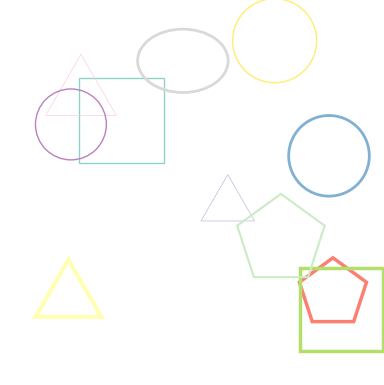[{"shape": "square", "thickness": 1, "radius": 0.55, "center": [0.316, 0.687]}, {"shape": "triangle", "thickness": 3, "radius": 0.49, "center": [0.178, 0.226]}, {"shape": "triangle", "thickness": 0.5, "radius": 0.4, "center": [0.592, 0.466]}, {"shape": "pentagon", "thickness": 2.5, "radius": 0.46, "center": [0.865, 0.239]}, {"shape": "circle", "thickness": 2, "radius": 0.52, "center": [0.855, 0.595]}, {"shape": "square", "thickness": 2.5, "radius": 0.54, "center": [0.887, 0.197]}, {"shape": "triangle", "thickness": 0.5, "radius": 0.53, "center": [0.21, 0.753]}, {"shape": "oval", "thickness": 2, "radius": 0.59, "center": [0.475, 0.842]}, {"shape": "circle", "thickness": 1, "radius": 0.46, "center": [0.184, 0.677]}, {"shape": "pentagon", "thickness": 1.5, "radius": 0.6, "center": [0.73, 0.377]}, {"shape": "circle", "thickness": 1, "radius": 0.55, "center": [0.713, 0.894]}]